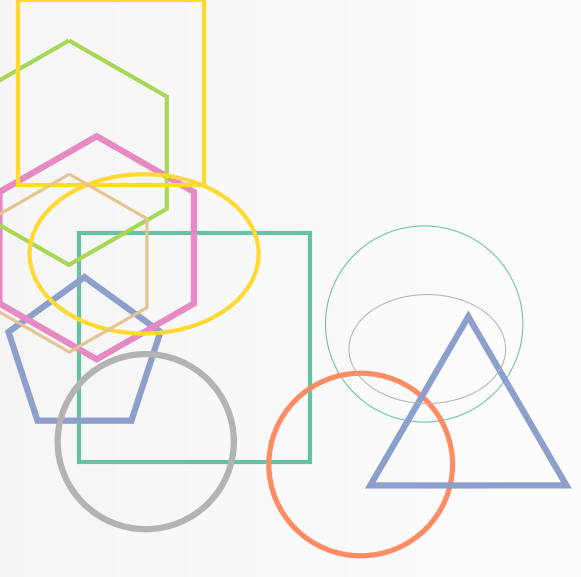[{"shape": "circle", "thickness": 0.5, "radius": 0.85, "center": [0.73, 0.438]}, {"shape": "square", "thickness": 2, "radius": 0.99, "center": [0.335, 0.397]}, {"shape": "circle", "thickness": 2.5, "radius": 0.79, "center": [0.621, 0.195]}, {"shape": "pentagon", "thickness": 3, "radius": 0.69, "center": [0.145, 0.382]}, {"shape": "triangle", "thickness": 3, "radius": 0.97, "center": [0.806, 0.256]}, {"shape": "hexagon", "thickness": 3, "radius": 0.97, "center": [0.166, 0.57]}, {"shape": "hexagon", "thickness": 2, "radius": 0.97, "center": [0.119, 0.735]}, {"shape": "oval", "thickness": 2, "radius": 0.99, "center": [0.248, 0.559]}, {"shape": "square", "thickness": 2, "radius": 0.8, "center": [0.191, 0.839]}, {"shape": "hexagon", "thickness": 1.5, "radius": 0.77, "center": [0.119, 0.543]}, {"shape": "circle", "thickness": 3, "radius": 0.76, "center": [0.251, 0.234]}, {"shape": "oval", "thickness": 0.5, "radius": 0.67, "center": [0.735, 0.395]}]